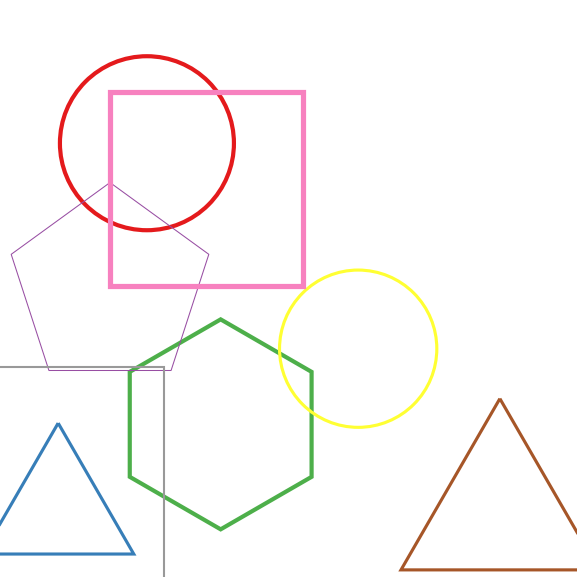[{"shape": "circle", "thickness": 2, "radius": 0.75, "center": [0.254, 0.751]}, {"shape": "triangle", "thickness": 1.5, "radius": 0.76, "center": [0.101, 0.115]}, {"shape": "hexagon", "thickness": 2, "radius": 0.91, "center": [0.382, 0.264]}, {"shape": "pentagon", "thickness": 0.5, "radius": 0.9, "center": [0.19, 0.503]}, {"shape": "circle", "thickness": 1.5, "radius": 0.68, "center": [0.62, 0.395]}, {"shape": "triangle", "thickness": 1.5, "radius": 0.99, "center": [0.866, 0.111]}, {"shape": "square", "thickness": 2.5, "radius": 0.84, "center": [0.358, 0.672]}, {"shape": "square", "thickness": 1, "radius": 0.92, "center": [0.101, 0.181]}]